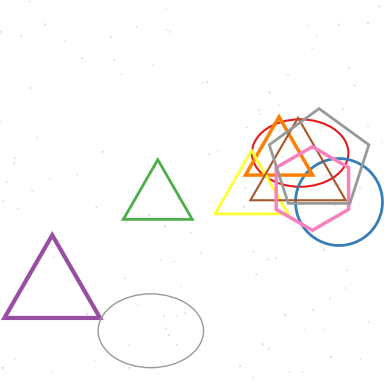[{"shape": "oval", "thickness": 1.5, "radius": 0.63, "center": [0.78, 0.602]}, {"shape": "circle", "thickness": 2, "radius": 0.56, "center": [0.88, 0.475]}, {"shape": "triangle", "thickness": 2, "radius": 0.52, "center": [0.41, 0.482]}, {"shape": "triangle", "thickness": 3, "radius": 0.72, "center": [0.136, 0.246]}, {"shape": "triangle", "thickness": 2.5, "radius": 0.5, "center": [0.725, 0.596]}, {"shape": "triangle", "thickness": 2, "radius": 0.55, "center": [0.653, 0.499]}, {"shape": "triangle", "thickness": 1.5, "radius": 0.71, "center": [0.774, 0.551]}, {"shape": "hexagon", "thickness": 2.5, "radius": 0.54, "center": [0.811, 0.51]}, {"shape": "oval", "thickness": 1, "radius": 0.68, "center": [0.392, 0.141]}, {"shape": "pentagon", "thickness": 2, "radius": 0.68, "center": [0.829, 0.582]}]